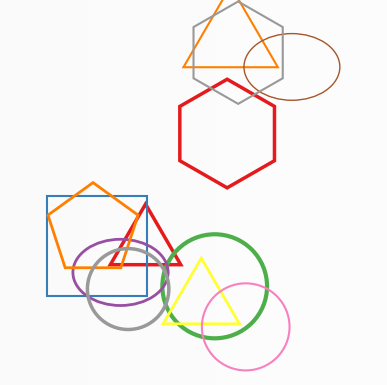[{"shape": "hexagon", "thickness": 2.5, "radius": 0.71, "center": [0.586, 0.653]}, {"shape": "triangle", "thickness": 2.5, "radius": 0.52, "center": [0.376, 0.365]}, {"shape": "square", "thickness": 1.5, "radius": 0.65, "center": [0.25, 0.362]}, {"shape": "circle", "thickness": 3, "radius": 0.68, "center": [0.554, 0.256]}, {"shape": "oval", "thickness": 2, "radius": 0.61, "center": [0.311, 0.292]}, {"shape": "triangle", "thickness": 1.5, "radius": 0.7, "center": [0.595, 0.896]}, {"shape": "pentagon", "thickness": 2, "radius": 0.61, "center": [0.24, 0.403]}, {"shape": "triangle", "thickness": 2, "radius": 0.57, "center": [0.519, 0.216]}, {"shape": "oval", "thickness": 1, "radius": 0.62, "center": [0.753, 0.826]}, {"shape": "circle", "thickness": 1.5, "radius": 0.57, "center": [0.634, 0.151]}, {"shape": "circle", "thickness": 2.5, "radius": 0.53, "center": [0.331, 0.249]}, {"shape": "hexagon", "thickness": 1.5, "radius": 0.66, "center": [0.615, 0.863]}]